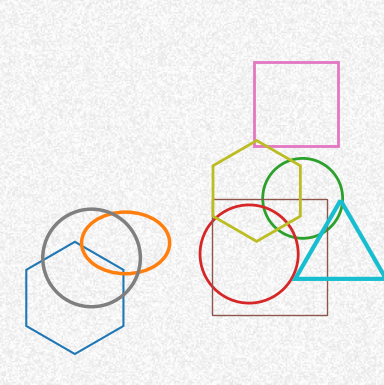[{"shape": "hexagon", "thickness": 1.5, "radius": 0.73, "center": [0.194, 0.226]}, {"shape": "oval", "thickness": 2.5, "radius": 0.57, "center": [0.326, 0.369]}, {"shape": "circle", "thickness": 2, "radius": 0.52, "center": [0.786, 0.485]}, {"shape": "circle", "thickness": 2, "radius": 0.64, "center": [0.647, 0.34]}, {"shape": "square", "thickness": 1, "radius": 0.75, "center": [0.7, 0.333]}, {"shape": "square", "thickness": 2, "radius": 0.55, "center": [0.768, 0.731]}, {"shape": "circle", "thickness": 2.5, "radius": 0.63, "center": [0.238, 0.33]}, {"shape": "hexagon", "thickness": 2, "radius": 0.65, "center": [0.667, 0.504]}, {"shape": "triangle", "thickness": 3, "radius": 0.68, "center": [0.885, 0.344]}]